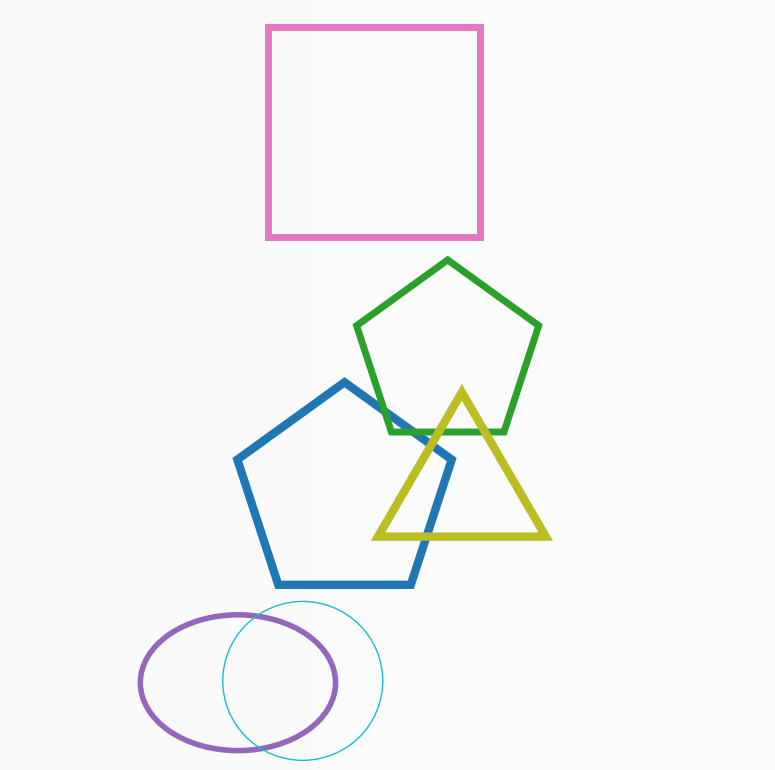[{"shape": "pentagon", "thickness": 3, "radius": 0.73, "center": [0.445, 0.358]}, {"shape": "pentagon", "thickness": 2.5, "radius": 0.62, "center": [0.578, 0.539]}, {"shape": "oval", "thickness": 2, "radius": 0.63, "center": [0.307, 0.113]}, {"shape": "square", "thickness": 2.5, "radius": 0.68, "center": [0.482, 0.829]}, {"shape": "triangle", "thickness": 3, "radius": 0.62, "center": [0.596, 0.366]}, {"shape": "circle", "thickness": 0.5, "radius": 0.52, "center": [0.391, 0.116]}]